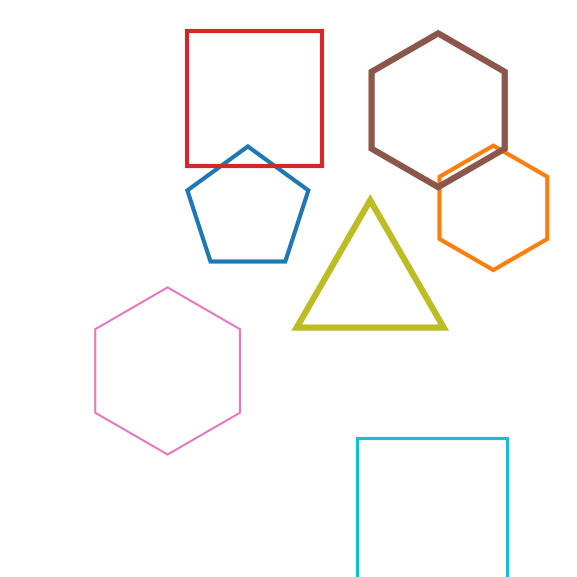[{"shape": "pentagon", "thickness": 2, "radius": 0.55, "center": [0.429, 0.635]}, {"shape": "hexagon", "thickness": 2, "radius": 0.54, "center": [0.854, 0.639]}, {"shape": "square", "thickness": 2, "radius": 0.58, "center": [0.441, 0.829]}, {"shape": "hexagon", "thickness": 3, "radius": 0.67, "center": [0.759, 0.808]}, {"shape": "hexagon", "thickness": 1, "radius": 0.72, "center": [0.29, 0.357]}, {"shape": "triangle", "thickness": 3, "radius": 0.74, "center": [0.641, 0.505]}, {"shape": "square", "thickness": 1.5, "radius": 0.65, "center": [0.748, 0.111]}]